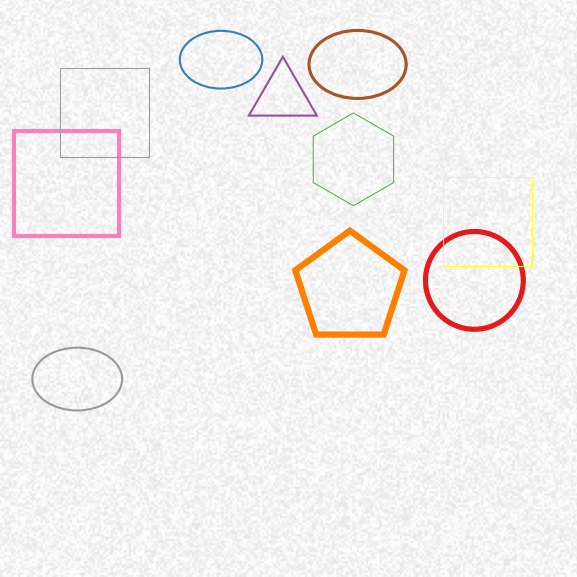[{"shape": "circle", "thickness": 2.5, "radius": 0.42, "center": [0.821, 0.514]}, {"shape": "oval", "thickness": 1, "radius": 0.36, "center": [0.383, 0.896]}, {"shape": "hexagon", "thickness": 0.5, "radius": 0.4, "center": [0.612, 0.723]}, {"shape": "triangle", "thickness": 1, "radius": 0.34, "center": [0.49, 0.833]}, {"shape": "pentagon", "thickness": 3, "radius": 0.5, "center": [0.606, 0.5]}, {"shape": "square", "thickness": 0.5, "radius": 0.39, "center": [0.844, 0.615]}, {"shape": "oval", "thickness": 1.5, "radius": 0.42, "center": [0.619, 0.888]}, {"shape": "square", "thickness": 2, "radius": 0.45, "center": [0.116, 0.682]}, {"shape": "square", "thickness": 0.5, "radius": 0.38, "center": [0.181, 0.804]}, {"shape": "oval", "thickness": 1, "radius": 0.39, "center": [0.134, 0.343]}]